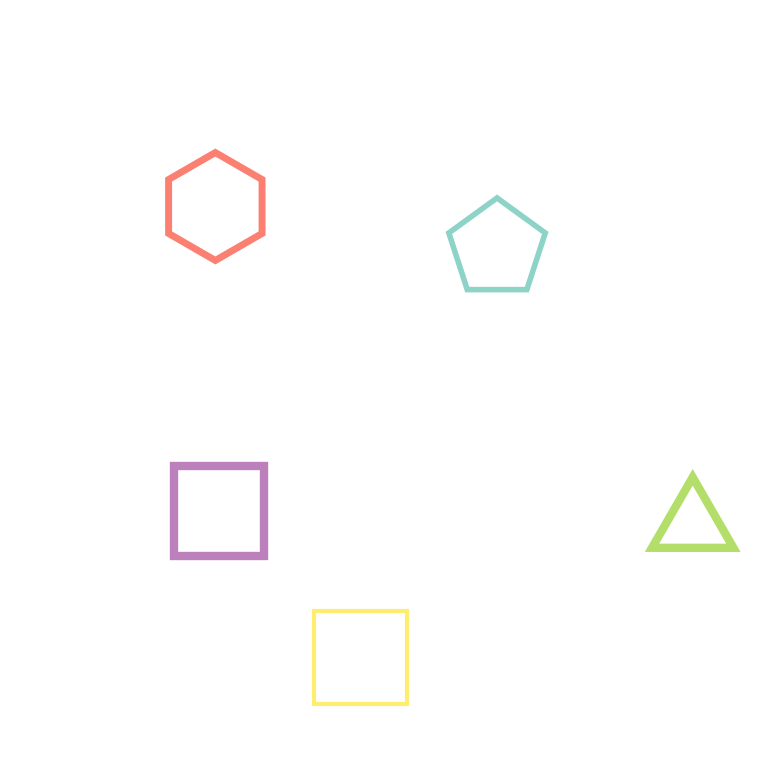[{"shape": "pentagon", "thickness": 2, "radius": 0.33, "center": [0.646, 0.677]}, {"shape": "hexagon", "thickness": 2.5, "radius": 0.35, "center": [0.28, 0.732]}, {"shape": "triangle", "thickness": 3, "radius": 0.31, "center": [0.9, 0.319]}, {"shape": "square", "thickness": 3, "radius": 0.29, "center": [0.285, 0.336]}, {"shape": "square", "thickness": 1.5, "radius": 0.3, "center": [0.468, 0.146]}]